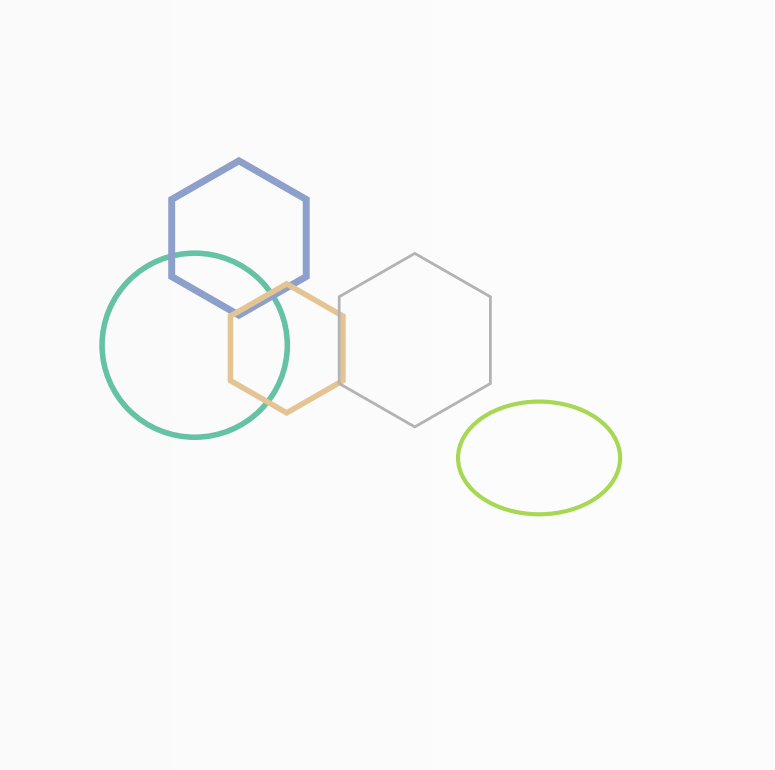[{"shape": "circle", "thickness": 2, "radius": 0.6, "center": [0.251, 0.552]}, {"shape": "hexagon", "thickness": 2.5, "radius": 0.5, "center": [0.308, 0.691]}, {"shape": "oval", "thickness": 1.5, "radius": 0.52, "center": [0.696, 0.405]}, {"shape": "hexagon", "thickness": 2, "radius": 0.42, "center": [0.37, 0.548]}, {"shape": "hexagon", "thickness": 1, "radius": 0.56, "center": [0.535, 0.558]}]